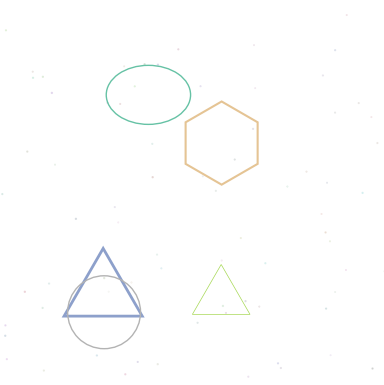[{"shape": "oval", "thickness": 1, "radius": 0.55, "center": [0.385, 0.754]}, {"shape": "triangle", "thickness": 2, "radius": 0.59, "center": [0.268, 0.238]}, {"shape": "triangle", "thickness": 0.5, "radius": 0.43, "center": [0.575, 0.227]}, {"shape": "hexagon", "thickness": 1.5, "radius": 0.54, "center": [0.576, 0.628]}, {"shape": "circle", "thickness": 1, "radius": 0.47, "center": [0.27, 0.189]}]